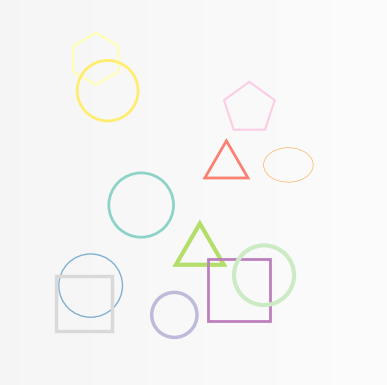[{"shape": "circle", "thickness": 2, "radius": 0.42, "center": [0.364, 0.467]}, {"shape": "hexagon", "thickness": 1.5, "radius": 0.34, "center": [0.247, 0.847]}, {"shape": "circle", "thickness": 2.5, "radius": 0.29, "center": [0.45, 0.182]}, {"shape": "triangle", "thickness": 2, "radius": 0.32, "center": [0.584, 0.57]}, {"shape": "circle", "thickness": 1, "radius": 0.41, "center": [0.234, 0.258]}, {"shape": "oval", "thickness": 0.5, "radius": 0.32, "center": [0.744, 0.572]}, {"shape": "triangle", "thickness": 3, "radius": 0.36, "center": [0.516, 0.348]}, {"shape": "pentagon", "thickness": 1.5, "radius": 0.34, "center": [0.644, 0.719]}, {"shape": "square", "thickness": 2.5, "radius": 0.36, "center": [0.216, 0.213]}, {"shape": "square", "thickness": 2, "radius": 0.4, "center": [0.618, 0.247]}, {"shape": "circle", "thickness": 3, "radius": 0.39, "center": [0.681, 0.285]}, {"shape": "circle", "thickness": 2, "radius": 0.39, "center": [0.278, 0.764]}]